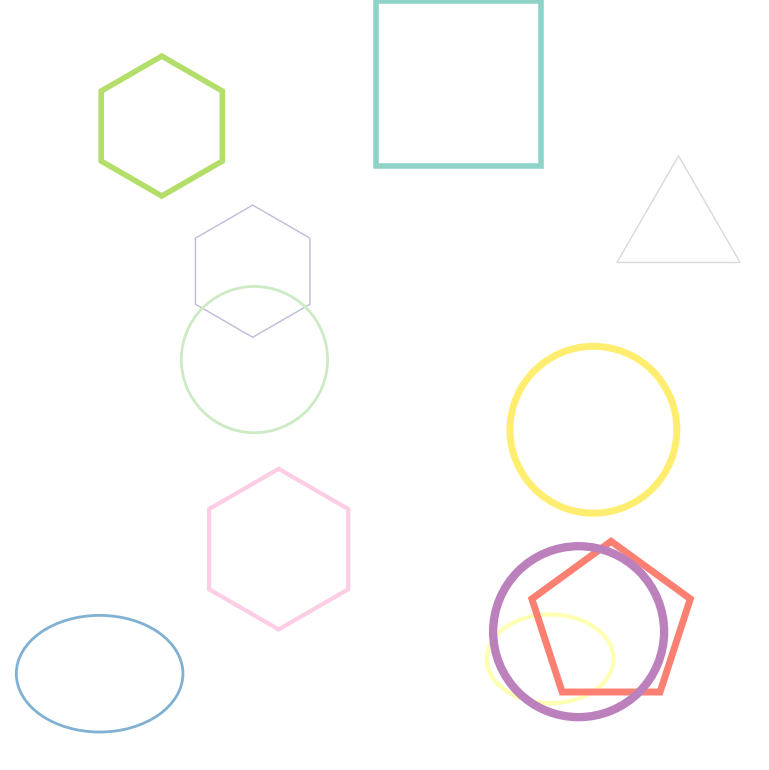[{"shape": "square", "thickness": 2, "radius": 0.54, "center": [0.596, 0.892]}, {"shape": "oval", "thickness": 1.5, "radius": 0.41, "center": [0.714, 0.144]}, {"shape": "hexagon", "thickness": 0.5, "radius": 0.43, "center": [0.328, 0.648]}, {"shape": "pentagon", "thickness": 2.5, "radius": 0.54, "center": [0.794, 0.189]}, {"shape": "oval", "thickness": 1, "radius": 0.54, "center": [0.129, 0.125]}, {"shape": "hexagon", "thickness": 2, "radius": 0.45, "center": [0.21, 0.836]}, {"shape": "hexagon", "thickness": 1.5, "radius": 0.52, "center": [0.362, 0.287]}, {"shape": "triangle", "thickness": 0.5, "radius": 0.46, "center": [0.881, 0.705]}, {"shape": "circle", "thickness": 3, "radius": 0.56, "center": [0.751, 0.18]}, {"shape": "circle", "thickness": 1, "radius": 0.47, "center": [0.33, 0.533]}, {"shape": "circle", "thickness": 2.5, "radius": 0.54, "center": [0.771, 0.442]}]